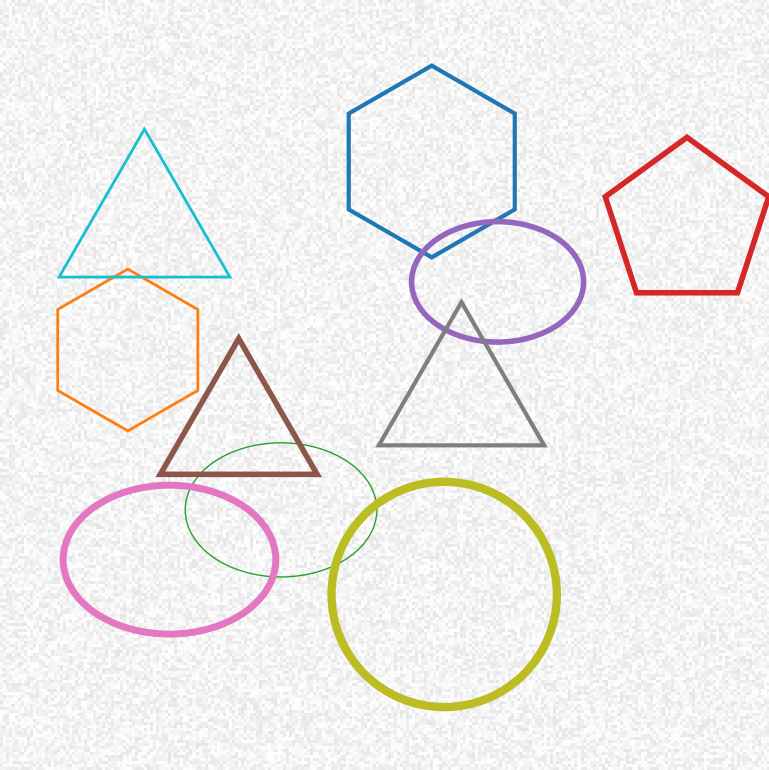[{"shape": "hexagon", "thickness": 1.5, "radius": 0.62, "center": [0.561, 0.79]}, {"shape": "hexagon", "thickness": 1, "radius": 0.53, "center": [0.166, 0.546]}, {"shape": "oval", "thickness": 0.5, "radius": 0.62, "center": [0.365, 0.338]}, {"shape": "pentagon", "thickness": 2, "radius": 0.56, "center": [0.892, 0.71]}, {"shape": "oval", "thickness": 2, "radius": 0.56, "center": [0.646, 0.634]}, {"shape": "triangle", "thickness": 2, "radius": 0.59, "center": [0.31, 0.443]}, {"shape": "oval", "thickness": 2.5, "radius": 0.69, "center": [0.22, 0.273]}, {"shape": "triangle", "thickness": 1.5, "radius": 0.62, "center": [0.599, 0.484]}, {"shape": "circle", "thickness": 3, "radius": 0.73, "center": [0.577, 0.228]}, {"shape": "triangle", "thickness": 1, "radius": 0.64, "center": [0.188, 0.704]}]